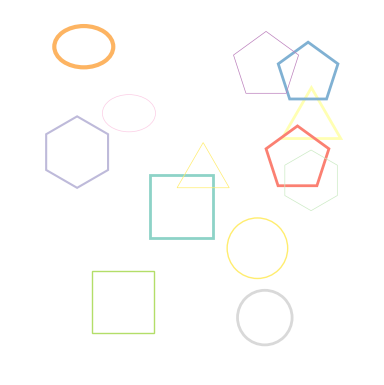[{"shape": "square", "thickness": 2, "radius": 0.41, "center": [0.471, 0.463]}, {"shape": "triangle", "thickness": 2, "radius": 0.44, "center": [0.809, 0.684]}, {"shape": "hexagon", "thickness": 1.5, "radius": 0.46, "center": [0.2, 0.605]}, {"shape": "pentagon", "thickness": 2, "radius": 0.43, "center": [0.773, 0.587]}, {"shape": "pentagon", "thickness": 2, "radius": 0.41, "center": [0.8, 0.809]}, {"shape": "oval", "thickness": 3, "radius": 0.38, "center": [0.218, 0.879]}, {"shape": "square", "thickness": 1, "radius": 0.4, "center": [0.32, 0.216]}, {"shape": "oval", "thickness": 0.5, "radius": 0.35, "center": [0.335, 0.706]}, {"shape": "circle", "thickness": 2, "radius": 0.35, "center": [0.688, 0.175]}, {"shape": "pentagon", "thickness": 0.5, "radius": 0.44, "center": [0.691, 0.83]}, {"shape": "hexagon", "thickness": 0.5, "radius": 0.39, "center": [0.808, 0.532]}, {"shape": "circle", "thickness": 1, "radius": 0.39, "center": [0.669, 0.355]}, {"shape": "triangle", "thickness": 0.5, "radius": 0.39, "center": [0.528, 0.551]}]